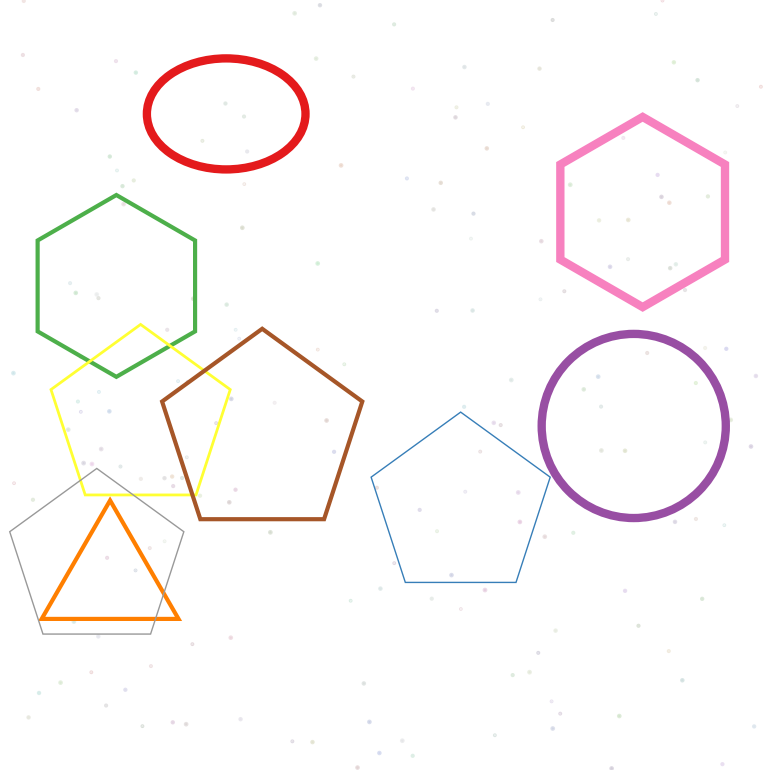[{"shape": "oval", "thickness": 3, "radius": 0.51, "center": [0.294, 0.852]}, {"shape": "pentagon", "thickness": 0.5, "radius": 0.61, "center": [0.598, 0.343]}, {"shape": "hexagon", "thickness": 1.5, "radius": 0.59, "center": [0.151, 0.629]}, {"shape": "circle", "thickness": 3, "radius": 0.6, "center": [0.823, 0.447]}, {"shape": "triangle", "thickness": 1.5, "radius": 0.51, "center": [0.143, 0.248]}, {"shape": "pentagon", "thickness": 1, "radius": 0.61, "center": [0.183, 0.456]}, {"shape": "pentagon", "thickness": 1.5, "radius": 0.68, "center": [0.341, 0.436]}, {"shape": "hexagon", "thickness": 3, "radius": 0.62, "center": [0.835, 0.725]}, {"shape": "pentagon", "thickness": 0.5, "radius": 0.59, "center": [0.126, 0.273]}]